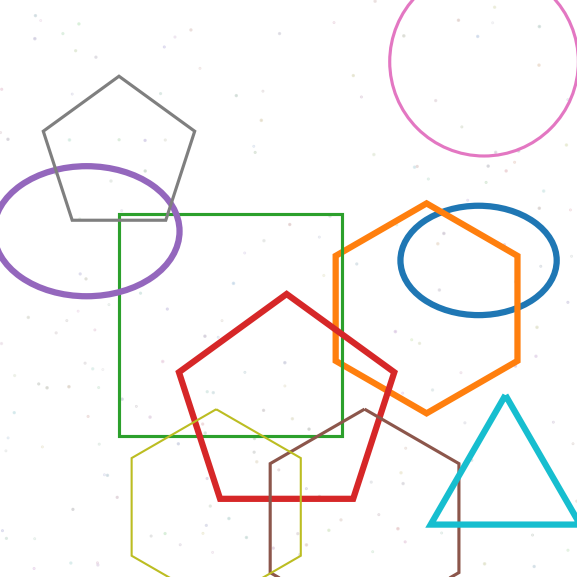[{"shape": "oval", "thickness": 3, "radius": 0.68, "center": [0.829, 0.548]}, {"shape": "hexagon", "thickness": 3, "radius": 0.91, "center": [0.739, 0.465]}, {"shape": "square", "thickness": 1.5, "radius": 0.96, "center": [0.399, 0.436]}, {"shape": "pentagon", "thickness": 3, "radius": 0.98, "center": [0.496, 0.294]}, {"shape": "oval", "thickness": 3, "radius": 0.8, "center": [0.15, 0.599]}, {"shape": "hexagon", "thickness": 1.5, "radius": 0.94, "center": [0.631, 0.102]}, {"shape": "circle", "thickness": 1.5, "radius": 0.82, "center": [0.838, 0.892]}, {"shape": "pentagon", "thickness": 1.5, "radius": 0.69, "center": [0.206, 0.729]}, {"shape": "hexagon", "thickness": 1, "radius": 0.85, "center": [0.374, 0.121]}, {"shape": "triangle", "thickness": 3, "radius": 0.75, "center": [0.875, 0.165]}]